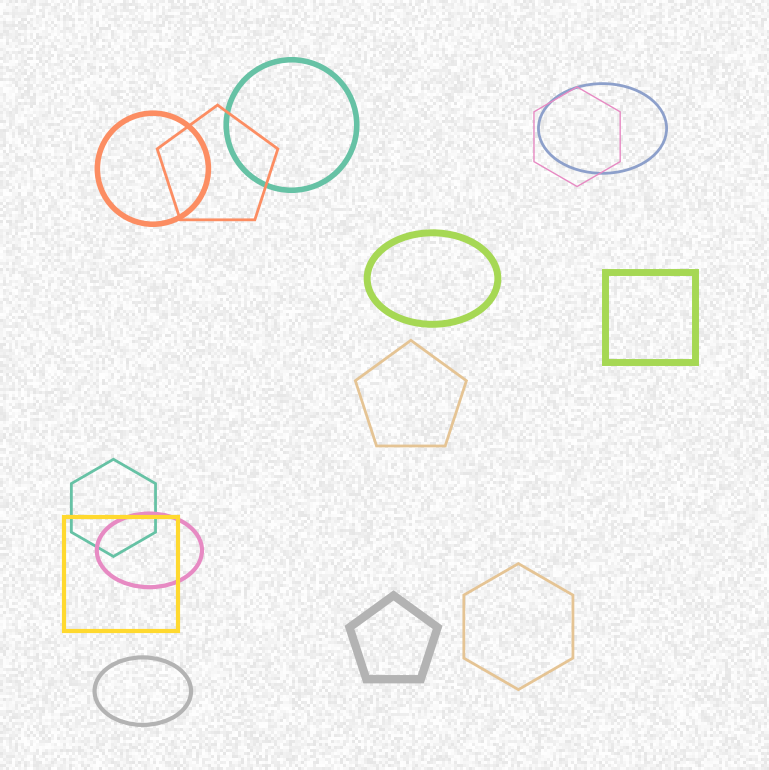[{"shape": "circle", "thickness": 2, "radius": 0.42, "center": [0.379, 0.838]}, {"shape": "hexagon", "thickness": 1, "radius": 0.32, "center": [0.147, 0.34]}, {"shape": "pentagon", "thickness": 1, "radius": 0.41, "center": [0.283, 0.781]}, {"shape": "circle", "thickness": 2, "radius": 0.36, "center": [0.199, 0.781]}, {"shape": "oval", "thickness": 1, "radius": 0.42, "center": [0.783, 0.833]}, {"shape": "oval", "thickness": 1.5, "radius": 0.34, "center": [0.194, 0.285]}, {"shape": "hexagon", "thickness": 0.5, "radius": 0.32, "center": [0.749, 0.822]}, {"shape": "square", "thickness": 2.5, "radius": 0.29, "center": [0.844, 0.588]}, {"shape": "oval", "thickness": 2.5, "radius": 0.42, "center": [0.562, 0.638]}, {"shape": "square", "thickness": 1.5, "radius": 0.37, "center": [0.157, 0.254]}, {"shape": "hexagon", "thickness": 1, "radius": 0.41, "center": [0.673, 0.186]}, {"shape": "pentagon", "thickness": 1, "radius": 0.38, "center": [0.534, 0.482]}, {"shape": "oval", "thickness": 1.5, "radius": 0.31, "center": [0.185, 0.102]}, {"shape": "pentagon", "thickness": 3, "radius": 0.3, "center": [0.511, 0.167]}]